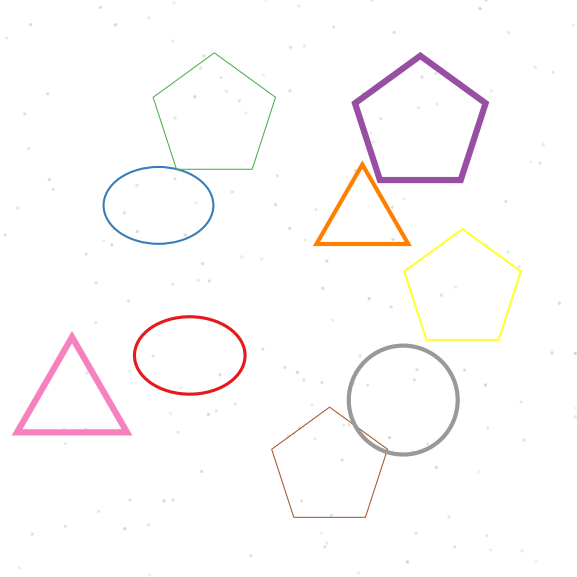[{"shape": "oval", "thickness": 1.5, "radius": 0.48, "center": [0.329, 0.384]}, {"shape": "oval", "thickness": 1, "radius": 0.48, "center": [0.274, 0.643]}, {"shape": "pentagon", "thickness": 0.5, "radius": 0.56, "center": [0.371, 0.796]}, {"shape": "pentagon", "thickness": 3, "radius": 0.59, "center": [0.728, 0.784]}, {"shape": "triangle", "thickness": 2, "radius": 0.46, "center": [0.627, 0.622]}, {"shape": "pentagon", "thickness": 1, "radius": 0.53, "center": [0.801, 0.496]}, {"shape": "pentagon", "thickness": 0.5, "radius": 0.53, "center": [0.571, 0.189]}, {"shape": "triangle", "thickness": 3, "radius": 0.55, "center": [0.125, 0.305]}, {"shape": "circle", "thickness": 2, "radius": 0.47, "center": [0.698, 0.306]}]